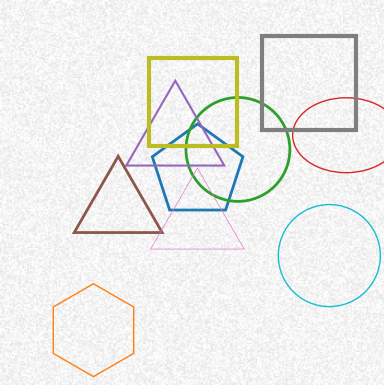[{"shape": "pentagon", "thickness": 2, "radius": 0.62, "center": [0.513, 0.555]}, {"shape": "hexagon", "thickness": 1, "radius": 0.6, "center": [0.243, 0.142]}, {"shape": "circle", "thickness": 2, "radius": 0.67, "center": [0.618, 0.612]}, {"shape": "oval", "thickness": 1, "radius": 0.7, "center": [0.899, 0.649]}, {"shape": "triangle", "thickness": 1.5, "radius": 0.73, "center": [0.455, 0.643]}, {"shape": "triangle", "thickness": 2, "radius": 0.66, "center": [0.307, 0.462]}, {"shape": "triangle", "thickness": 0.5, "radius": 0.7, "center": [0.513, 0.423]}, {"shape": "square", "thickness": 3, "radius": 0.61, "center": [0.803, 0.784]}, {"shape": "square", "thickness": 3, "radius": 0.57, "center": [0.501, 0.736]}, {"shape": "circle", "thickness": 1, "radius": 0.66, "center": [0.855, 0.336]}]